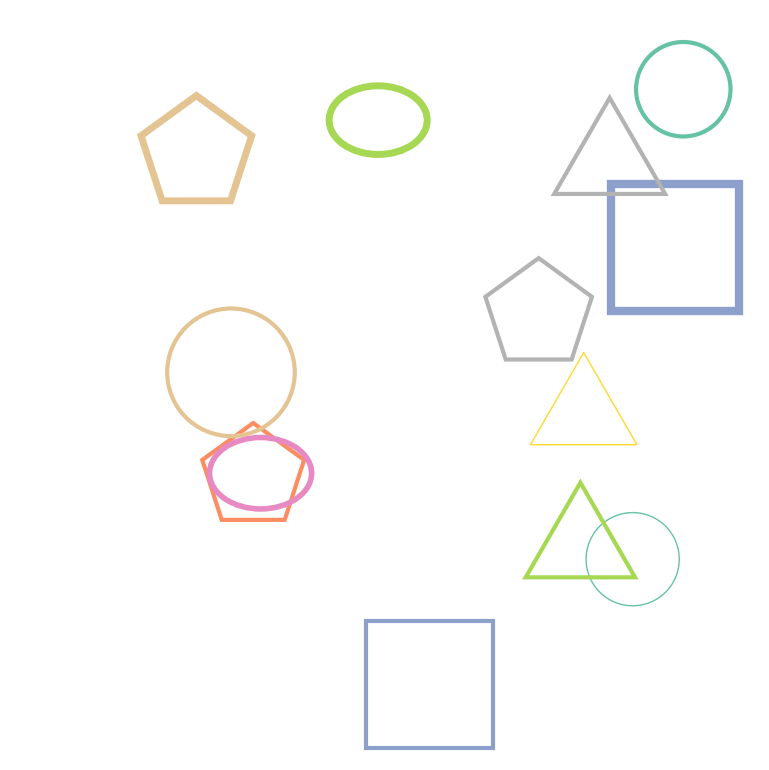[{"shape": "circle", "thickness": 1.5, "radius": 0.31, "center": [0.887, 0.884]}, {"shape": "circle", "thickness": 0.5, "radius": 0.3, "center": [0.822, 0.274]}, {"shape": "pentagon", "thickness": 1.5, "radius": 0.35, "center": [0.329, 0.381]}, {"shape": "square", "thickness": 1.5, "radius": 0.41, "center": [0.558, 0.111]}, {"shape": "square", "thickness": 3, "radius": 0.41, "center": [0.877, 0.679]}, {"shape": "oval", "thickness": 2, "radius": 0.33, "center": [0.338, 0.385]}, {"shape": "oval", "thickness": 2.5, "radius": 0.32, "center": [0.491, 0.844]}, {"shape": "triangle", "thickness": 1.5, "radius": 0.41, "center": [0.754, 0.291]}, {"shape": "triangle", "thickness": 0.5, "radius": 0.4, "center": [0.758, 0.462]}, {"shape": "circle", "thickness": 1.5, "radius": 0.41, "center": [0.3, 0.516]}, {"shape": "pentagon", "thickness": 2.5, "radius": 0.38, "center": [0.255, 0.8]}, {"shape": "triangle", "thickness": 1.5, "radius": 0.42, "center": [0.792, 0.79]}, {"shape": "pentagon", "thickness": 1.5, "radius": 0.36, "center": [0.7, 0.592]}]